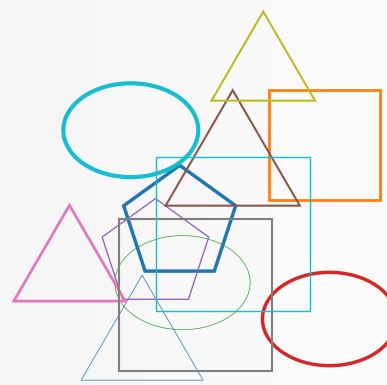[{"shape": "triangle", "thickness": 0.5, "radius": 0.91, "center": [0.367, 0.103]}, {"shape": "pentagon", "thickness": 2.5, "radius": 0.76, "center": [0.464, 0.419]}, {"shape": "square", "thickness": 2, "radius": 0.72, "center": [0.838, 0.624]}, {"shape": "oval", "thickness": 0.5, "radius": 0.87, "center": [0.471, 0.266]}, {"shape": "oval", "thickness": 2.5, "radius": 0.87, "center": [0.85, 0.171]}, {"shape": "pentagon", "thickness": 1, "radius": 0.72, "center": [0.401, 0.34]}, {"shape": "triangle", "thickness": 1.5, "radius": 1.0, "center": [0.601, 0.566]}, {"shape": "triangle", "thickness": 2, "radius": 0.83, "center": [0.179, 0.301]}, {"shape": "square", "thickness": 1.5, "radius": 0.99, "center": [0.504, 0.234]}, {"shape": "triangle", "thickness": 1.5, "radius": 0.77, "center": [0.679, 0.816]}, {"shape": "oval", "thickness": 3, "radius": 0.87, "center": [0.338, 0.662]}, {"shape": "square", "thickness": 1, "radius": 1.0, "center": [0.601, 0.392]}]